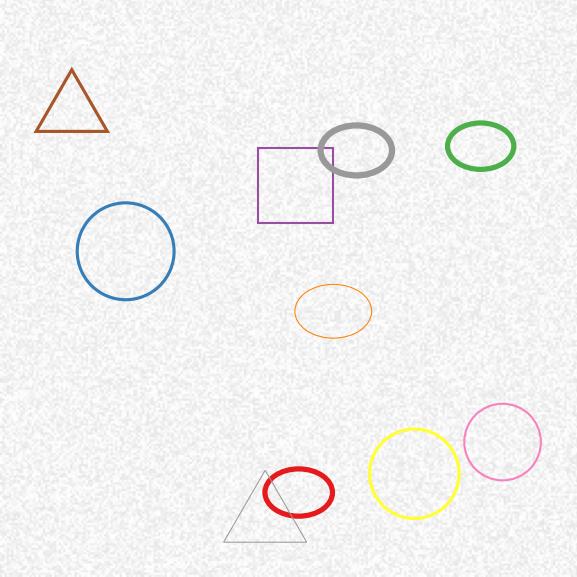[{"shape": "oval", "thickness": 2.5, "radius": 0.29, "center": [0.517, 0.146]}, {"shape": "circle", "thickness": 1.5, "radius": 0.42, "center": [0.218, 0.564]}, {"shape": "oval", "thickness": 2.5, "radius": 0.29, "center": [0.832, 0.746]}, {"shape": "square", "thickness": 1, "radius": 0.33, "center": [0.511, 0.677]}, {"shape": "oval", "thickness": 0.5, "radius": 0.33, "center": [0.577, 0.46]}, {"shape": "circle", "thickness": 1.5, "radius": 0.39, "center": [0.717, 0.179]}, {"shape": "triangle", "thickness": 1.5, "radius": 0.36, "center": [0.124, 0.807]}, {"shape": "circle", "thickness": 1, "radius": 0.33, "center": [0.87, 0.234]}, {"shape": "triangle", "thickness": 0.5, "radius": 0.42, "center": [0.459, 0.102]}, {"shape": "oval", "thickness": 3, "radius": 0.31, "center": [0.617, 0.739]}]